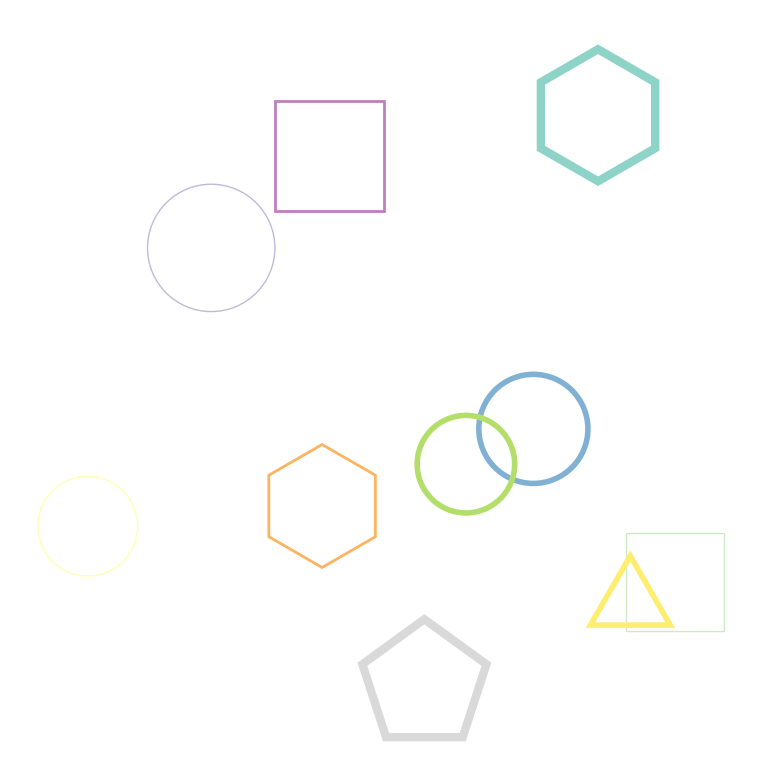[{"shape": "hexagon", "thickness": 3, "radius": 0.43, "center": [0.777, 0.85]}, {"shape": "circle", "thickness": 0.5, "radius": 0.32, "center": [0.114, 0.317]}, {"shape": "circle", "thickness": 0.5, "radius": 0.41, "center": [0.274, 0.678]}, {"shape": "circle", "thickness": 2, "radius": 0.35, "center": [0.693, 0.443]}, {"shape": "hexagon", "thickness": 1, "radius": 0.4, "center": [0.418, 0.343]}, {"shape": "circle", "thickness": 2, "radius": 0.32, "center": [0.605, 0.397]}, {"shape": "pentagon", "thickness": 3, "radius": 0.42, "center": [0.551, 0.111]}, {"shape": "square", "thickness": 1, "radius": 0.36, "center": [0.428, 0.797]}, {"shape": "square", "thickness": 0.5, "radius": 0.32, "center": [0.877, 0.244]}, {"shape": "triangle", "thickness": 2, "radius": 0.3, "center": [0.819, 0.218]}]